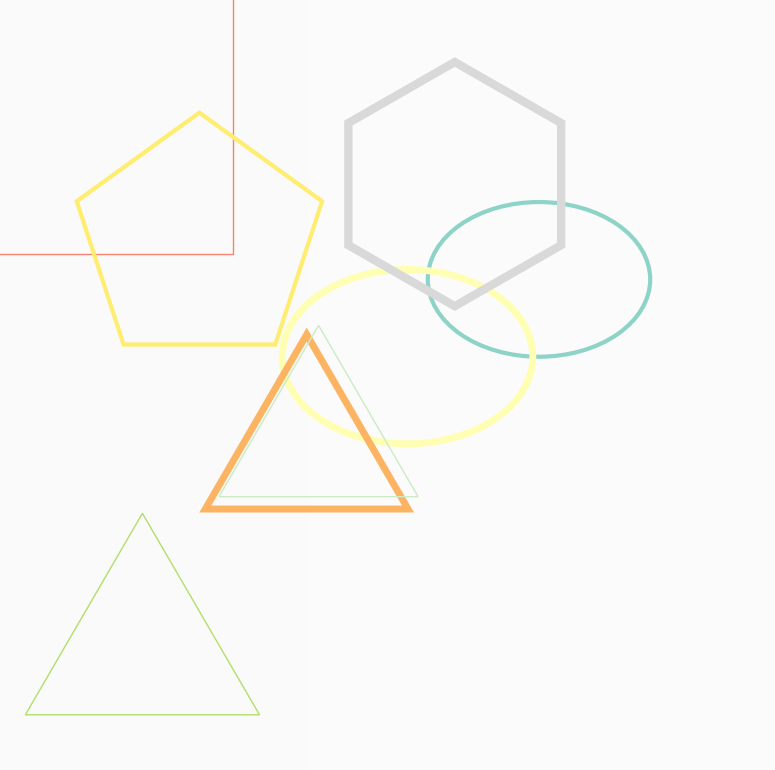[{"shape": "oval", "thickness": 1.5, "radius": 0.72, "center": [0.695, 0.637]}, {"shape": "oval", "thickness": 2.5, "radius": 0.81, "center": [0.526, 0.537]}, {"shape": "square", "thickness": 0.5, "radius": 0.88, "center": [0.124, 0.846]}, {"shape": "triangle", "thickness": 2.5, "radius": 0.76, "center": [0.396, 0.414]}, {"shape": "triangle", "thickness": 0.5, "radius": 0.87, "center": [0.184, 0.159]}, {"shape": "hexagon", "thickness": 3, "radius": 0.79, "center": [0.587, 0.761]}, {"shape": "triangle", "thickness": 0.5, "radius": 0.74, "center": [0.411, 0.429]}, {"shape": "pentagon", "thickness": 1.5, "radius": 0.83, "center": [0.257, 0.687]}]